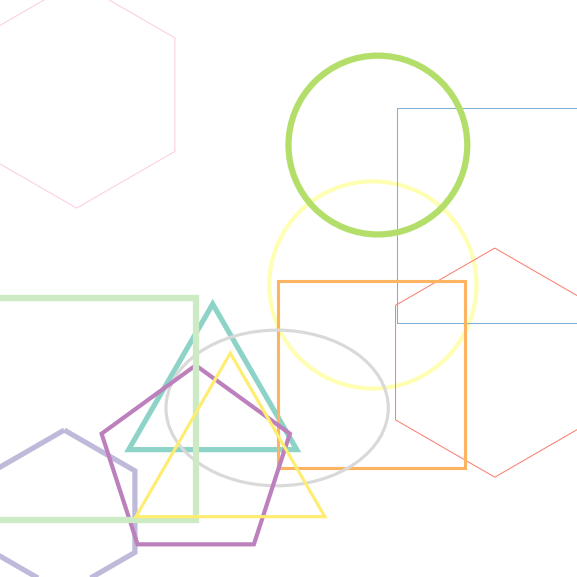[{"shape": "triangle", "thickness": 2.5, "radius": 0.84, "center": [0.368, 0.305]}, {"shape": "circle", "thickness": 2, "radius": 0.9, "center": [0.646, 0.506]}, {"shape": "hexagon", "thickness": 2.5, "radius": 0.71, "center": [0.111, 0.113]}, {"shape": "hexagon", "thickness": 0.5, "radius": 0.99, "center": [0.857, 0.371]}, {"shape": "square", "thickness": 0.5, "radius": 0.93, "center": [0.873, 0.626]}, {"shape": "square", "thickness": 1.5, "radius": 0.81, "center": [0.644, 0.35]}, {"shape": "circle", "thickness": 3, "radius": 0.77, "center": [0.654, 0.748]}, {"shape": "hexagon", "thickness": 0.5, "radius": 0.98, "center": [0.133, 0.835]}, {"shape": "oval", "thickness": 1.5, "radius": 0.96, "center": [0.48, 0.293]}, {"shape": "pentagon", "thickness": 2, "radius": 0.86, "center": [0.339, 0.195]}, {"shape": "square", "thickness": 3, "radius": 0.96, "center": [0.147, 0.292]}, {"shape": "triangle", "thickness": 1.5, "radius": 0.94, "center": [0.399, 0.199]}]